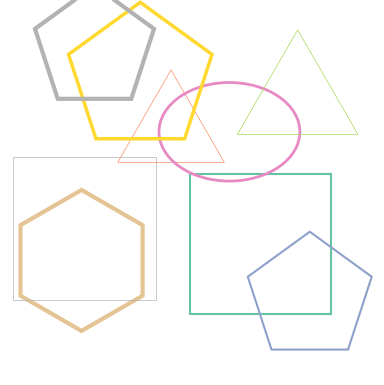[{"shape": "square", "thickness": 1.5, "radius": 0.91, "center": [0.676, 0.366]}, {"shape": "triangle", "thickness": 0.5, "radius": 0.8, "center": [0.444, 0.658]}, {"shape": "pentagon", "thickness": 1.5, "radius": 0.85, "center": [0.805, 0.229]}, {"shape": "oval", "thickness": 2, "radius": 0.91, "center": [0.596, 0.658]}, {"shape": "triangle", "thickness": 0.5, "radius": 0.9, "center": [0.773, 0.741]}, {"shape": "pentagon", "thickness": 2.5, "radius": 0.98, "center": [0.364, 0.798]}, {"shape": "hexagon", "thickness": 3, "radius": 0.92, "center": [0.212, 0.324]}, {"shape": "pentagon", "thickness": 3, "radius": 0.81, "center": [0.245, 0.875]}, {"shape": "square", "thickness": 0.5, "radius": 0.93, "center": [0.219, 0.407]}]